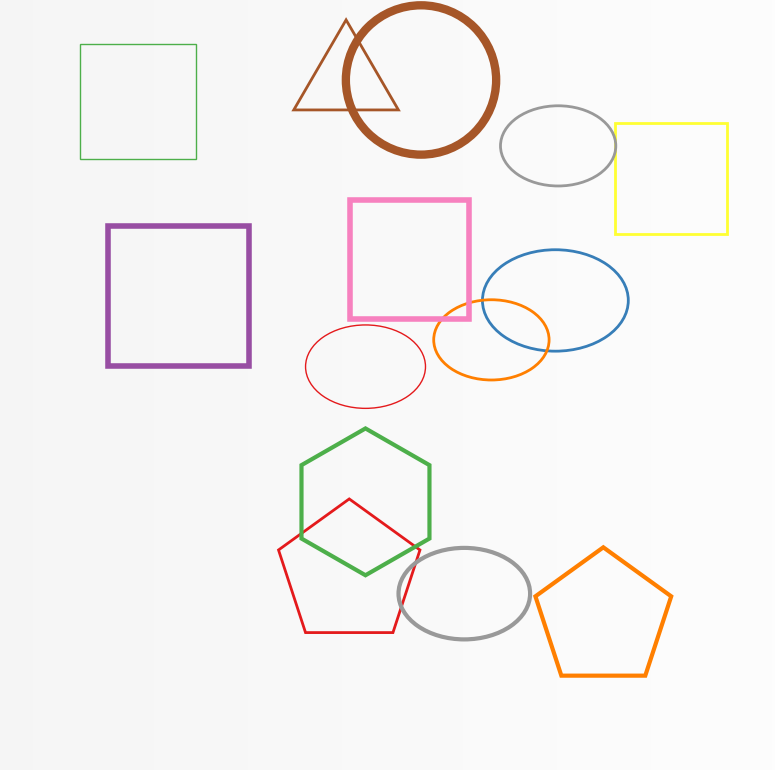[{"shape": "oval", "thickness": 0.5, "radius": 0.39, "center": [0.472, 0.524]}, {"shape": "pentagon", "thickness": 1, "radius": 0.48, "center": [0.451, 0.256]}, {"shape": "oval", "thickness": 1, "radius": 0.47, "center": [0.717, 0.61]}, {"shape": "hexagon", "thickness": 1.5, "radius": 0.48, "center": [0.472, 0.348]}, {"shape": "square", "thickness": 0.5, "radius": 0.37, "center": [0.178, 0.868]}, {"shape": "square", "thickness": 2, "radius": 0.46, "center": [0.231, 0.616]}, {"shape": "pentagon", "thickness": 1.5, "radius": 0.46, "center": [0.778, 0.197]}, {"shape": "oval", "thickness": 1, "radius": 0.37, "center": [0.634, 0.559]}, {"shape": "square", "thickness": 1, "radius": 0.36, "center": [0.865, 0.768]}, {"shape": "circle", "thickness": 3, "radius": 0.48, "center": [0.543, 0.896]}, {"shape": "triangle", "thickness": 1, "radius": 0.39, "center": [0.447, 0.896]}, {"shape": "square", "thickness": 2, "radius": 0.38, "center": [0.529, 0.663]}, {"shape": "oval", "thickness": 1, "radius": 0.37, "center": [0.72, 0.811]}, {"shape": "oval", "thickness": 1.5, "radius": 0.42, "center": [0.599, 0.229]}]